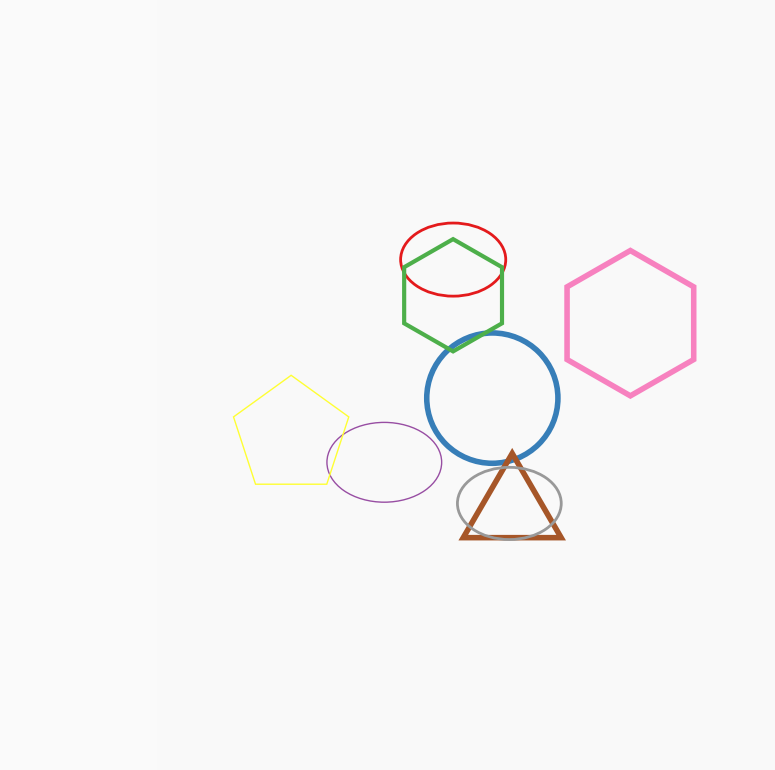[{"shape": "oval", "thickness": 1, "radius": 0.34, "center": [0.585, 0.663]}, {"shape": "circle", "thickness": 2, "radius": 0.42, "center": [0.635, 0.483]}, {"shape": "hexagon", "thickness": 1.5, "radius": 0.36, "center": [0.585, 0.617]}, {"shape": "oval", "thickness": 0.5, "radius": 0.37, "center": [0.496, 0.4]}, {"shape": "pentagon", "thickness": 0.5, "radius": 0.39, "center": [0.376, 0.434]}, {"shape": "triangle", "thickness": 2, "radius": 0.36, "center": [0.661, 0.338]}, {"shape": "hexagon", "thickness": 2, "radius": 0.47, "center": [0.813, 0.58]}, {"shape": "oval", "thickness": 1, "radius": 0.33, "center": [0.657, 0.346]}]